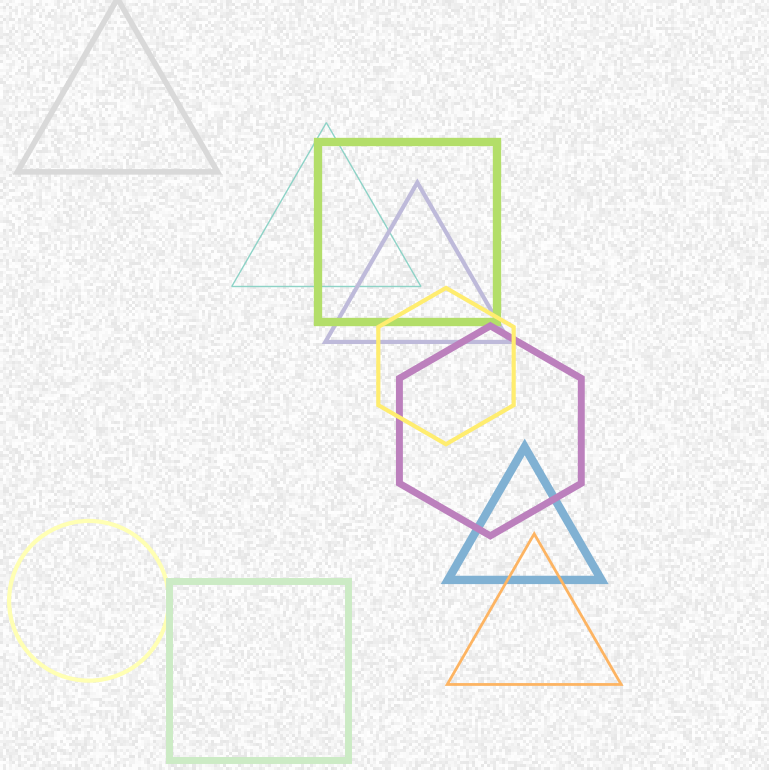[{"shape": "triangle", "thickness": 0.5, "radius": 0.71, "center": [0.424, 0.699]}, {"shape": "circle", "thickness": 1.5, "radius": 0.52, "center": [0.116, 0.22]}, {"shape": "triangle", "thickness": 1.5, "radius": 0.69, "center": [0.542, 0.625]}, {"shape": "triangle", "thickness": 3, "radius": 0.58, "center": [0.681, 0.304]}, {"shape": "triangle", "thickness": 1, "radius": 0.65, "center": [0.694, 0.176]}, {"shape": "square", "thickness": 3, "radius": 0.58, "center": [0.529, 0.699]}, {"shape": "triangle", "thickness": 2, "radius": 0.75, "center": [0.153, 0.852]}, {"shape": "hexagon", "thickness": 2.5, "radius": 0.68, "center": [0.637, 0.44]}, {"shape": "square", "thickness": 2.5, "radius": 0.58, "center": [0.336, 0.129]}, {"shape": "hexagon", "thickness": 1.5, "radius": 0.51, "center": [0.579, 0.525]}]